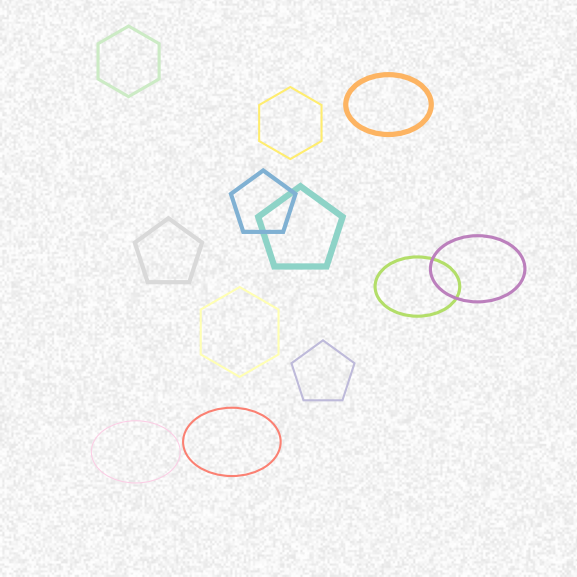[{"shape": "pentagon", "thickness": 3, "radius": 0.38, "center": [0.52, 0.6]}, {"shape": "hexagon", "thickness": 1, "radius": 0.39, "center": [0.415, 0.424]}, {"shape": "pentagon", "thickness": 1, "radius": 0.29, "center": [0.559, 0.352]}, {"shape": "oval", "thickness": 1, "radius": 0.42, "center": [0.402, 0.234]}, {"shape": "pentagon", "thickness": 2, "radius": 0.29, "center": [0.456, 0.645]}, {"shape": "oval", "thickness": 2.5, "radius": 0.37, "center": [0.673, 0.818]}, {"shape": "oval", "thickness": 1.5, "radius": 0.37, "center": [0.723, 0.503]}, {"shape": "oval", "thickness": 0.5, "radius": 0.38, "center": [0.235, 0.217]}, {"shape": "pentagon", "thickness": 2, "radius": 0.31, "center": [0.292, 0.56]}, {"shape": "oval", "thickness": 1.5, "radius": 0.41, "center": [0.827, 0.534]}, {"shape": "hexagon", "thickness": 1.5, "radius": 0.31, "center": [0.223, 0.893]}, {"shape": "hexagon", "thickness": 1, "radius": 0.31, "center": [0.503, 0.786]}]